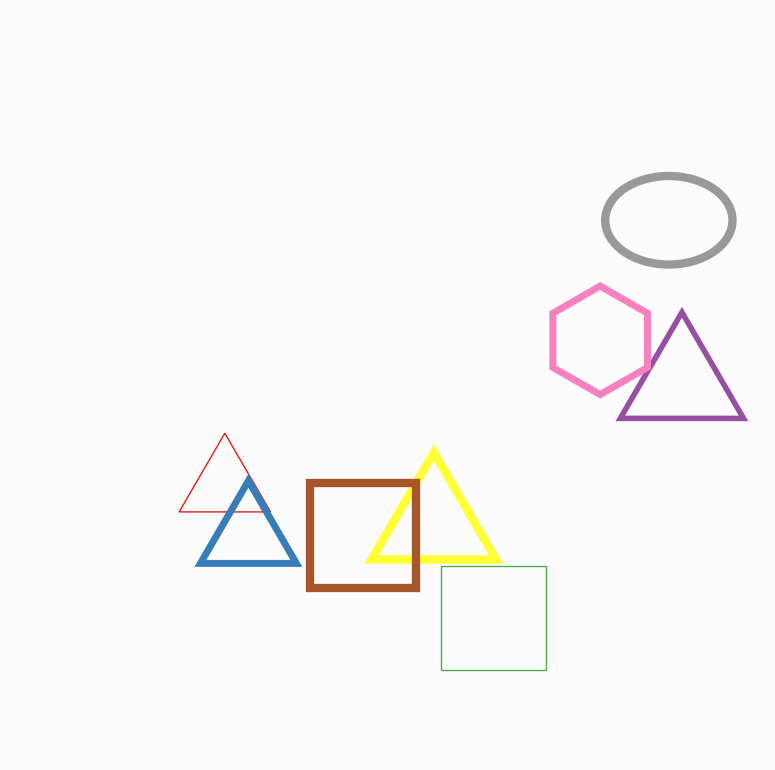[{"shape": "triangle", "thickness": 0.5, "radius": 0.34, "center": [0.29, 0.369]}, {"shape": "triangle", "thickness": 2.5, "radius": 0.36, "center": [0.321, 0.304]}, {"shape": "square", "thickness": 0.5, "radius": 0.34, "center": [0.637, 0.198]}, {"shape": "triangle", "thickness": 2, "radius": 0.46, "center": [0.88, 0.503]}, {"shape": "triangle", "thickness": 3, "radius": 0.46, "center": [0.56, 0.32]}, {"shape": "square", "thickness": 3, "radius": 0.34, "center": [0.468, 0.305]}, {"shape": "hexagon", "thickness": 2.5, "radius": 0.35, "center": [0.774, 0.558]}, {"shape": "oval", "thickness": 3, "radius": 0.41, "center": [0.863, 0.714]}]